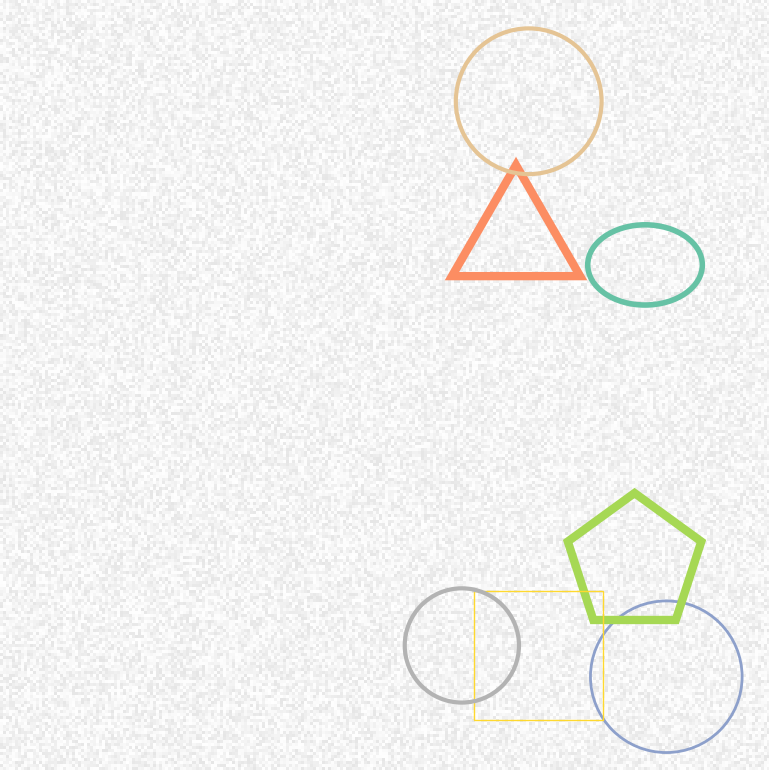[{"shape": "oval", "thickness": 2, "radius": 0.37, "center": [0.838, 0.656]}, {"shape": "triangle", "thickness": 3, "radius": 0.48, "center": [0.67, 0.689]}, {"shape": "circle", "thickness": 1, "radius": 0.49, "center": [0.865, 0.121]}, {"shape": "pentagon", "thickness": 3, "radius": 0.46, "center": [0.824, 0.269]}, {"shape": "square", "thickness": 0.5, "radius": 0.42, "center": [0.699, 0.149]}, {"shape": "circle", "thickness": 1.5, "radius": 0.47, "center": [0.687, 0.868]}, {"shape": "circle", "thickness": 1.5, "radius": 0.37, "center": [0.6, 0.162]}]